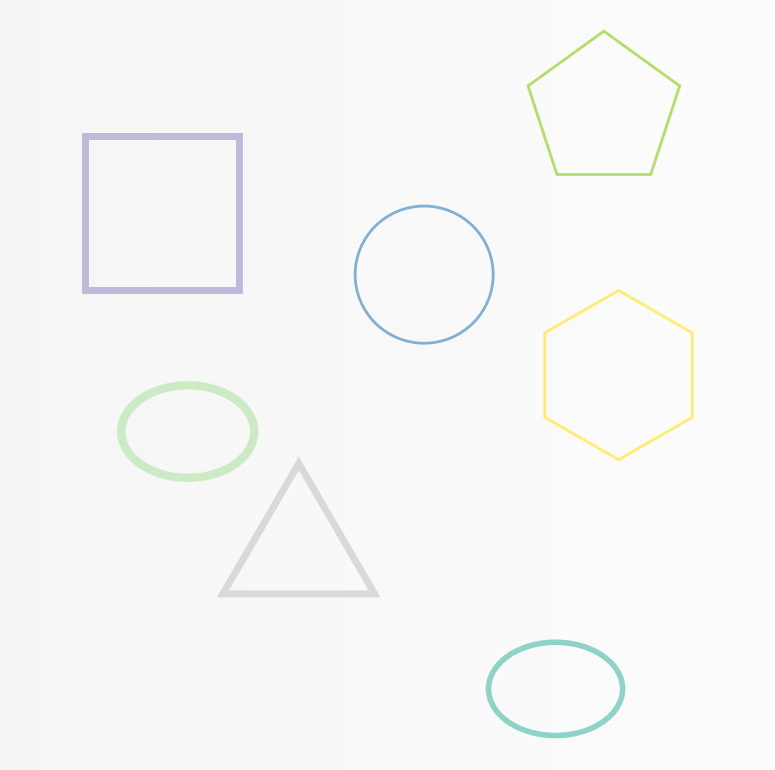[{"shape": "oval", "thickness": 2, "radius": 0.43, "center": [0.717, 0.105]}, {"shape": "square", "thickness": 2.5, "radius": 0.5, "center": [0.209, 0.724]}, {"shape": "circle", "thickness": 1, "radius": 0.45, "center": [0.547, 0.643]}, {"shape": "pentagon", "thickness": 1, "radius": 0.51, "center": [0.779, 0.857]}, {"shape": "triangle", "thickness": 2.5, "radius": 0.56, "center": [0.386, 0.285]}, {"shape": "oval", "thickness": 3, "radius": 0.43, "center": [0.242, 0.44]}, {"shape": "hexagon", "thickness": 1, "radius": 0.55, "center": [0.798, 0.513]}]